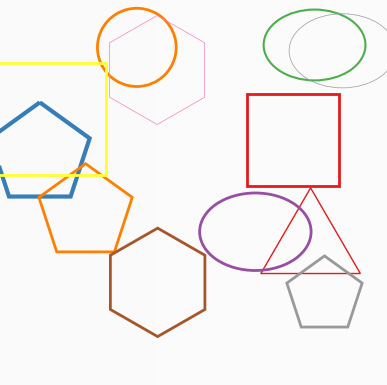[{"shape": "triangle", "thickness": 1, "radius": 0.74, "center": [0.802, 0.364]}, {"shape": "square", "thickness": 2, "radius": 0.59, "center": [0.757, 0.637]}, {"shape": "pentagon", "thickness": 3, "radius": 0.68, "center": [0.103, 0.599]}, {"shape": "oval", "thickness": 1.5, "radius": 0.66, "center": [0.812, 0.883]}, {"shape": "oval", "thickness": 2, "radius": 0.72, "center": [0.659, 0.398]}, {"shape": "pentagon", "thickness": 2, "radius": 0.63, "center": [0.221, 0.448]}, {"shape": "circle", "thickness": 2, "radius": 0.51, "center": [0.353, 0.877]}, {"shape": "square", "thickness": 2, "radius": 0.73, "center": [0.127, 0.691]}, {"shape": "hexagon", "thickness": 2, "radius": 0.7, "center": [0.407, 0.267]}, {"shape": "hexagon", "thickness": 0.5, "radius": 0.71, "center": [0.405, 0.818]}, {"shape": "oval", "thickness": 0.5, "radius": 0.69, "center": [0.884, 0.868]}, {"shape": "pentagon", "thickness": 2, "radius": 0.51, "center": [0.837, 0.233]}]